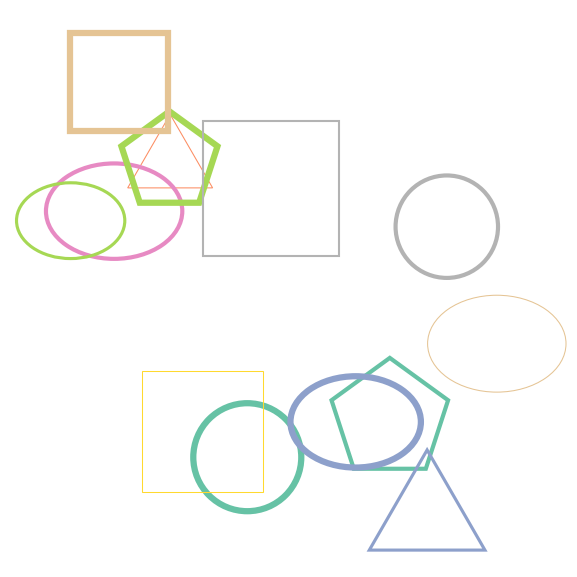[{"shape": "circle", "thickness": 3, "radius": 0.47, "center": [0.428, 0.207]}, {"shape": "pentagon", "thickness": 2, "radius": 0.53, "center": [0.675, 0.273]}, {"shape": "triangle", "thickness": 0.5, "radius": 0.42, "center": [0.295, 0.716]}, {"shape": "oval", "thickness": 3, "radius": 0.56, "center": [0.616, 0.269]}, {"shape": "triangle", "thickness": 1.5, "radius": 0.58, "center": [0.74, 0.104]}, {"shape": "oval", "thickness": 2, "radius": 0.59, "center": [0.198, 0.634]}, {"shape": "oval", "thickness": 1.5, "radius": 0.47, "center": [0.122, 0.617]}, {"shape": "pentagon", "thickness": 3, "radius": 0.44, "center": [0.293, 0.719]}, {"shape": "square", "thickness": 0.5, "radius": 0.52, "center": [0.35, 0.252]}, {"shape": "square", "thickness": 3, "radius": 0.42, "center": [0.206, 0.858]}, {"shape": "oval", "thickness": 0.5, "radius": 0.6, "center": [0.86, 0.404]}, {"shape": "circle", "thickness": 2, "radius": 0.44, "center": [0.774, 0.607]}, {"shape": "square", "thickness": 1, "radius": 0.59, "center": [0.47, 0.673]}]